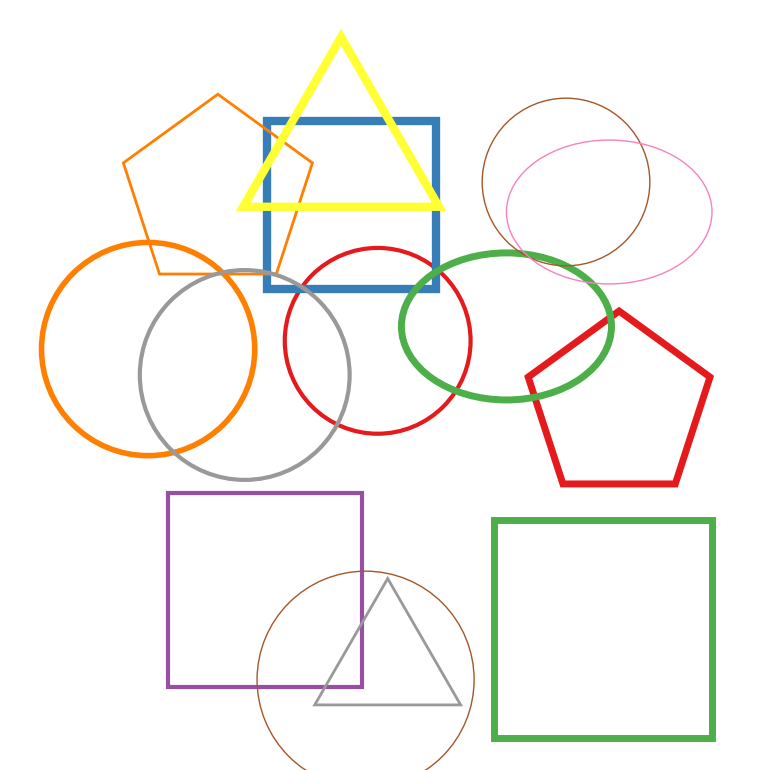[{"shape": "pentagon", "thickness": 2.5, "radius": 0.62, "center": [0.804, 0.472]}, {"shape": "circle", "thickness": 1.5, "radius": 0.6, "center": [0.49, 0.557]}, {"shape": "square", "thickness": 3, "radius": 0.55, "center": [0.457, 0.734]}, {"shape": "square", "thickness": 2.5, "radius": 0.71, "center": [0.783, 0.183]}, {"shape": "oval", "thickness": 2.5, "radius": 0.68, "center": [0.658, 0.576]}, {"shape": "square", "thickness": 1.5, "radius": 0.63, "center": [0.344, 0.233]}, {"shape": "pentagon", "thickness": 1, "radius": 0.65, "center": [0.283, 0.749]}, {"shape": "circle", "thickness": 2, "radius": 0.69, "center": [0.192, 0.547]}, {"shape": "triangle", "thickness": 3, "radius": 0.73, "center": [0.443, 0.805]}, {"shape": "circle", "thickness": 0.5, "radius": 0.7, "center": [0.475, 0.117]}, {"shape": "circle", "thickness": 0.5, "radius": 0.54, "center": [0.735, 0.764]}, {"shape": "oval", "thickness": 0.5, "radius": 0.67, "center": [0.791, 0.725]}, {"shape": "circle", "thickness": 1.5, "radius": 0.68, "center": [0.318, 0.513]}, {"shape": "triangle", "thickness": 1, "radius": 0.55, "center": [0.503, 0.139]}]